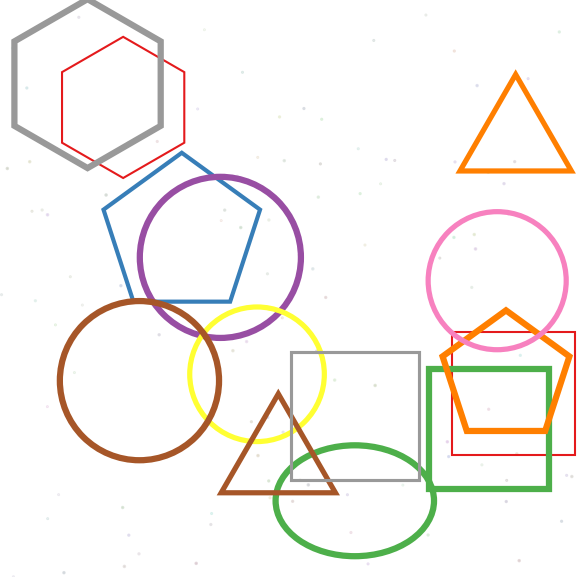[{"shape": "hexagon", "thickness": 1, "radius": 0.61, "center": [0.213, 0.813]}, {"shape": "square", "thickness": 1, "radius": 0.53, "center": [0.889, 0.318]}, {"shape": "pentagon", "thickness": 2, "radius": 0.71, "center": [0.315, 0.592]}, {"shape": "oval", "thickness": 3, "radius": 0.69, "center": [0.614, 0.132]}, {"shape": "square", "thickness": 3, "radius": 0.52, "center": [0.846, 0.257]}, {"shape": "circle", "thickness": 3, "radius": 0.7, "center": [0.382, 0.553]}, {"shape": "triangle", "thickness": 2.5, "radius": 0.56, "center": [0.893, 0.759]}, {"shape": "pentagon", "thickness": 3, "radius": 0.58, "center": [0.876, 0.346]}, {"shape": "circle", "thickness": 2.5, "radius": 0.58, "center": [0.445, 0.351]}, {"shape": "triangle", "thickness": 2.5, "radius": 0.57, "center": [0.482, 0.203]}, {"shape": "circle", "thickness": 3, "radius": 0.69, "center": [0.241, 0.34]}, {"shape": "circle", "thickness": 2.5, "radius": 0.6, "center": [0.861, 0.513]}, {"shape": "hexagon", "thickness": 3, "radius": 0.73, "center": [0.152, 0.854]}, {"shape": "square", "thickness": 1.5, "radius": 0.55, "center": [0.615, 0.279]}]